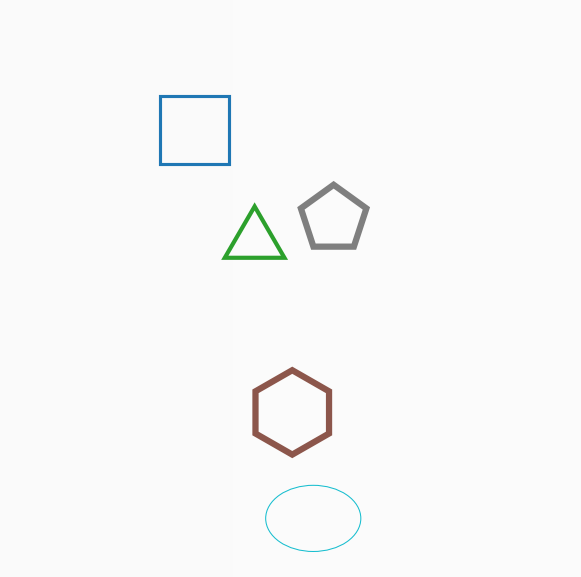[{"shape": "square", "thickness": 1.5, "radius": 0.3, "center": [0.335, 0.774]}, {"shape": "triangle", "thickness": 2, "radius": 0.3, "center": [0.438, 0.582]}, {"shape": "hexagon", "thickness": 3, "radius": 0.37, "center": [0.503, 0.285]}, {"shape": "pentagon", "thickness": 3, "radius": 0.3, "center": [0.574, 0.62]}, {"shape": "oval", "thickness": 0.5, "radius": 0.41, "center": [0.539, 0.101]}]